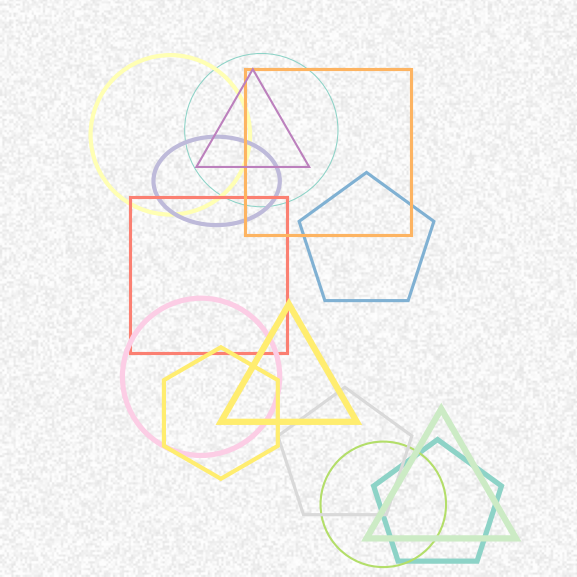[{"shape": "circle", "thickness": 0.5, "radius": 0.66, "center": [0.452, 0.774]}, {"shape": "pentagon", "thickness": 2.5, "radius": 0.58, "center": [0.758, 0.122]}, {"shape": "circle", "thickness": 2, "radius": 0.69, "center": [0.295, 0.766]}, {"shape": "oval", "thickness": 2, "radius": 0.55, "center": [0.375, 0.686]}, {"shape": "square", "thickness": 1.5, "radius": 0.68, "center": [0.361, 0.524]}, {"shape": "pentagon", "thickness": 1.5, "radius": 0.61, "center": [0.635, 0.578]}, {"shape": "square", "thickness": 1.5, "radius": 0.72, "center": [0.568, 0.735]}, {"shape": "circle", "thickness": 1, "radius": 0.54, "center": [0.664, 0.126]}, {"shape": "circle", "thickness": 2.5, "radius": 0.68, "center": [0.348, 0.347]}, {"shape": "pentagon", "thickness": 1.5, "radius": 0.61, "center": [0.597, 0.207]}, {"shape": "triangle", "thickness": 1, "radius": 0.56, "center": [0.438, 0.766]}, {"shape": "triangle", "thickness": 3, "radius": 0.75, "center": [0.764, 0.142]}, {"shape": "triangle", "thickness": 3, "radius": 0.68, "center": [0.5, 0.337]}, {"shape": "hexagon", "thickness": 2, "radius": 0.57, "center": [0.382, 0.284]}]